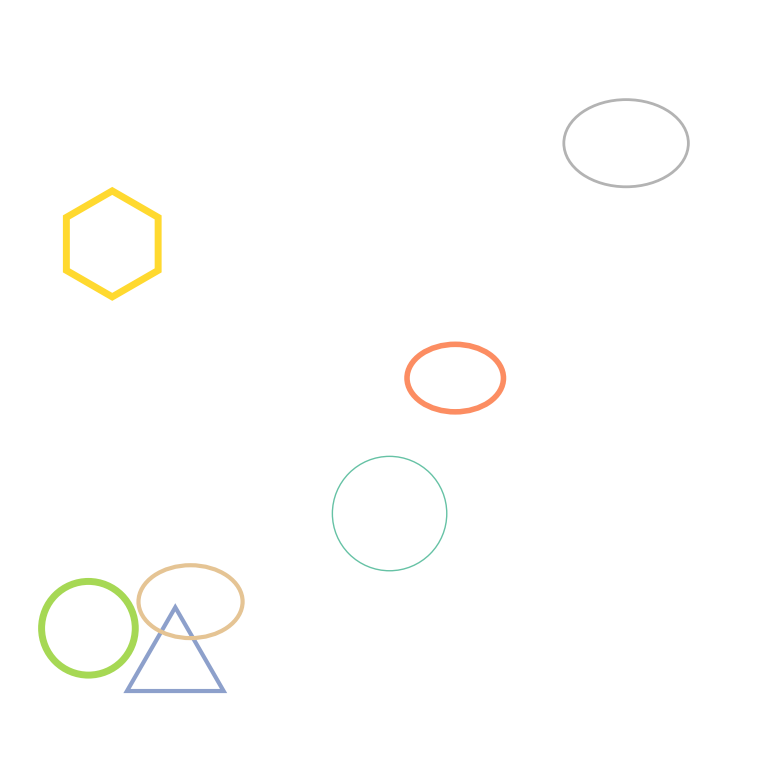[{"shape": "circle", "thickness": 0.5, "radius": 0.37, "center": [0.506, 0.333]}, {"shape": "oval", "thickness": 2, "radius": 0.31, "center": [0.591, 0.509]}, {"shape": "triangle", "thickness": 1.5, "radius": 0.36, "center": [0.228, 0.139]}, {"shape": "circle", "thickness": 2.5, "radius": 0.3, "center": [0.115, 0.184]}, {"shape": "hexagon", "thickness": 2.5, "radius": 0.34, "center": [0.146, 0.683]}, {"shape": "oval", "thickness": 1.5, "radius": 0.34, "center": [0.247, 0.219]}, {"shape": "oval", "thickness": 1, "radius": 0.4, "center": [0.813, 0.814]}]